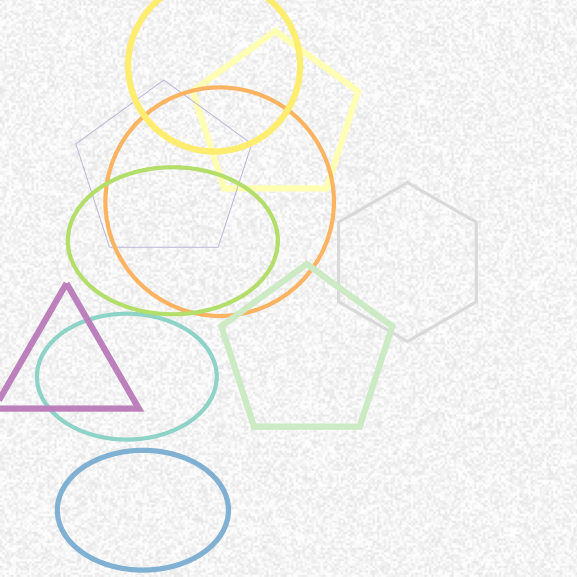[{"shape": "oval", "thickness": 2, "radius": 0.78, "center": [0.22, 0.347]}, {"shape": "pentagon", "thickness": 3, "radius": 0.75, "center": [0.477, 0.795]}, {"shape": "pentagon", "thickness": 0.5, "radius": 0.8, "center": [0.284, 0.7]}, {"shape": "oval", "thickness": 2.5, "radius": 0.74, "center": [0.247, 0.116]}, {"shape": "circle", "thickness": 2, "radius": 0.99, "center": [0.38, 0.65]}, {"shape": "oval", "thickness": 2, "radius": 0.91, "center": [0.299, 0.582]}, {"shape": "hexagon", "thickness": 1.5, "radius": 0.69, "center": [0.706, 0.545]}, {"shape": "triangle", "thickness": 3, "radius": 0.72, "center": [0.115, 0.364]}, {"shape": "pentagon", "thickness": 3, "radius": 0.78, "center": [0.531, 0.386]}, {"shape": "circle", "thickness": 3, "radius": 0.74, "center": [0.371, 0.886]}]